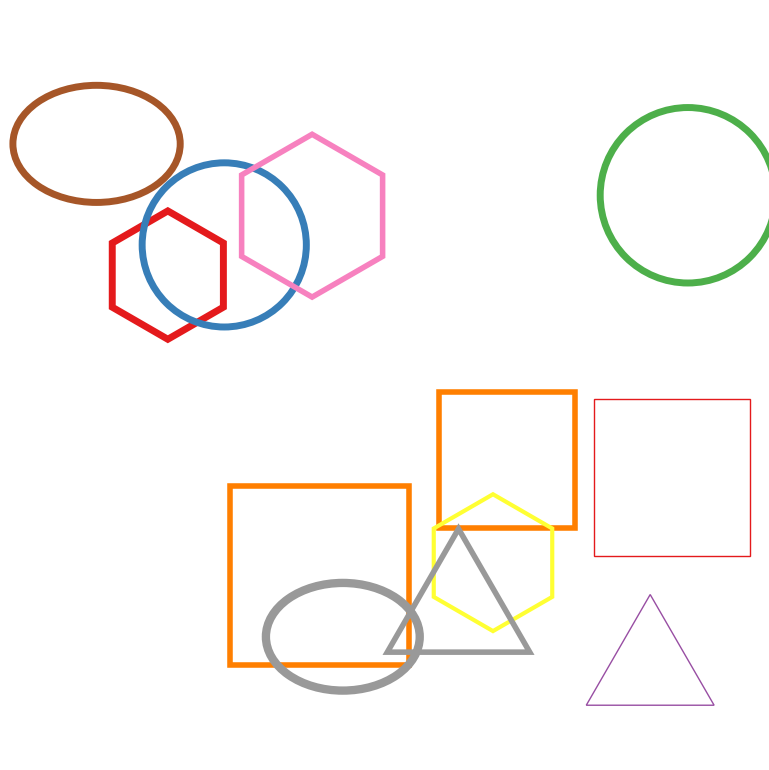[{"shape": "square", "thickness": 0.5, "radius": 0.51, "center": [0.873, 0.38]}, {"shape": "hexagon", "thickness": 2.5, "radius": 0.42, "center": [0.218, 0.643]}, {"shape": "circle", "thickness": 2.5, "radius": 0.53, "center": [0.291, 0.682]}, {"shape": "circle", "thickness": 2.5, "radius": 0.57, "center": [0.893, 0.746]}, {"shape": "triangle", "thickness": 0.5, "radius": 0.48, "center": [0.844, 0.132]}, {"shape": "square", "thickness": 2, "radius": 0.58, "center": [0.415, 0.253]}, {"shape": "square", "thickness": 2, "radius": 0.44, "center": [0.658, 0.402]}, {"shape": "hexagon", "thickness": 1.5, "radius": 0.44, "center": [0.64, 0.269]}, {"shape": "oval", "thickness": 2.5, "radius": 0.54, "center": [0.125, 0.813]}, {"shape": "hexagon", "thickness": 2, "radius": 0.53, "center": [0.405, 0.72]}, {"shape": "oval", "thickness": 3, "radius": 0.5, "center": [0.445, 0.173]}, {"shape": "triangle", "thickness": 2, "radius": 0.53, "center": [0.595, 0.206]}]